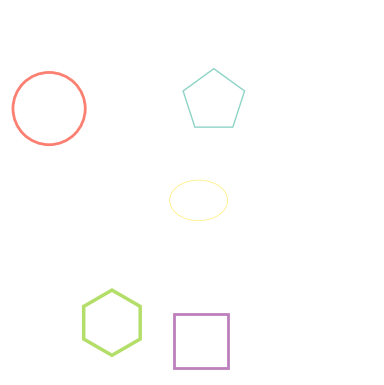[{"shape": "pentagon", "thickness": 1, "radius": 0.42, "center": [0.555, 0.738]}, {"shape": "circle", "thickness": 2, "radius": 0.47, "center": [0.128, 0.718]}, {"shape": "hexagon", "thickness": 2.5, "radius": 0.42, "center": [0.291, 0.162]}, {"shape": "square", "thickness": 2, "radius": 0.35, "center": [0.522, 0.115]}, {"shape": "oval", "thickness": 0.5, "radius": 0.38, "center": [0.516, 0.479]}]